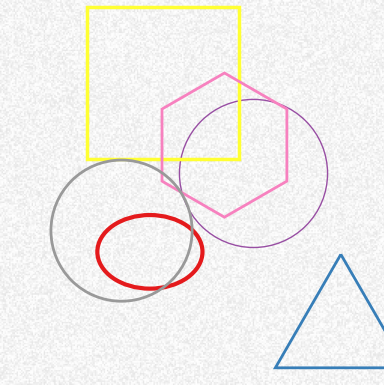[{"shape": "oval", "thickness": 3, "radius": 0.68, "center": [0.389, 0.346]}, {"shape": "triangle", "thickness": 2, "radius": 0.98, "center": [0.885, 0.143]}, {"shape": "circle", "thickness": 1, "radius": 0.96, "center": [0.658, 0.549]}, {"shape": "square", "thickness": 2.5, "radius": 0.99, "center": [0.424, 0.784]}, {"shape": "hexagon", "thickness": 2, "radius": 0.94, "center": [0.583, 0.623]}, {"shape": "circle", "thickness": 2, "radius": 0.92, "center": [0.316, 0.401]}]